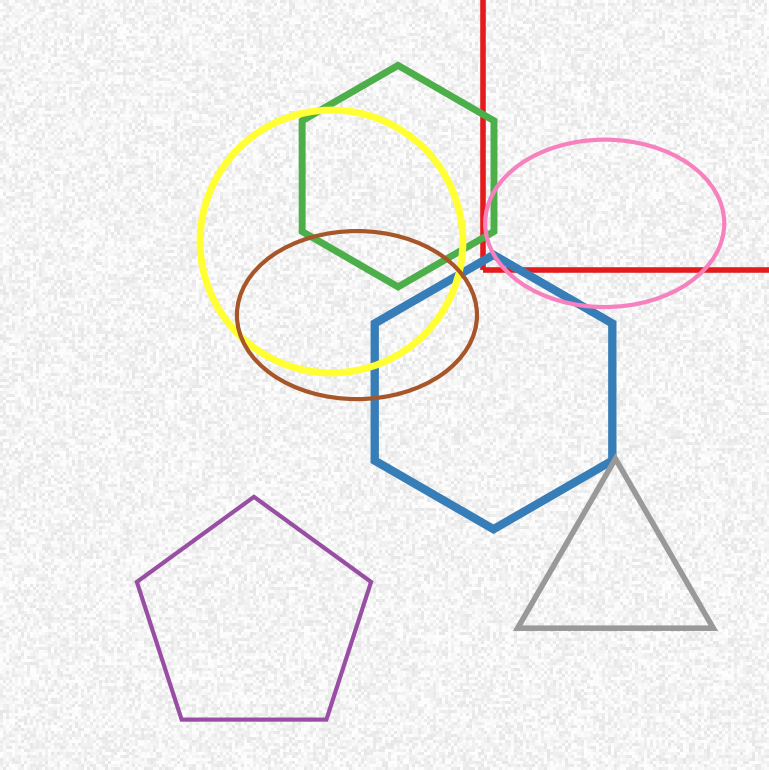[{"shape": "square", "thickness": 2, "radius": 1.0, "center": [0.827, 0.85]}, {"shape": "hexagon", "thickness": 3, "radius": 0.89, "center": [0.641, 0.491]}, {"shape": "hexagon", "thickness": 2.5, "radius": 0.72, "center": [0.517, 0.771]}, {"shape": "pentagon", "thickness": 1.5, "radius": 0.8, "center": [0.33, 0.195]}, {"shape": "circle", "thickness": 2.5, "radius": 0.85, "center": [0.43, 0.686]}, {"shape": "oval", "thickness": 1.5, "radius": 0.78, "center": [0.464, 0.591]}, {"shape": "oval", "thickness": 1.5, "radius": 0.78, "center": [0.785, 0.71]}, {"shape": "triangle", "thickness": 2, "radius": 0.73, "center": [0.799, 0.258]}]